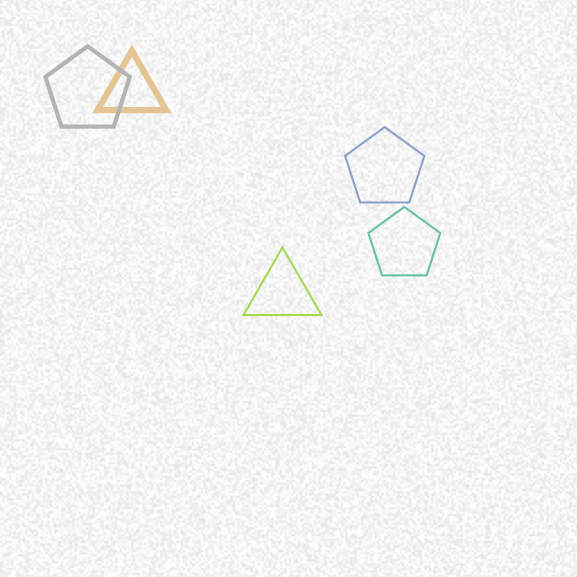[{"shape": "pentagon", "thickness": 1, "radius": 0.33, "center": [0.7, 0.575]}, {"shape": "pentagon", "thickness": 1, "radius": 0.36, "center": [0.666, 0.707]}, {"shape": "triangle", "thickness": 1, "radius": 0.39, "center": [0.489, 0.493]}, {"shape": "triangle", "thickness": 3, "radius": 0.34, "center": [0.228, 0.843]}, {"shape": "pentagon", "thickness": 2, "radius": 0.38, "center": [0.152, 0.842]}]